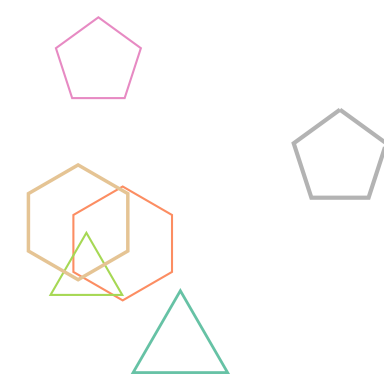[{"shape": "triangle", "thickness": 2, "radius": 0.71, "center": [0.468, 0.103]}, {"shape": "hexagon", "thickness": 1.5, "radius": 0.74, "center": [0.319, 0.368]}, {"shape": "pentagon", "thickness": 1.5, "radius": 0.58, "center": [0.256, 0.839]}, {"shape": "triangle", "thickness": 1.5, "radius": 0.54, "center": [0.224, 0.288]}, {"shape": "hexagon", "thickness": 2.5, "radius": 0.75, "center": [0.203, 0.423]}, {"shape": "pentagon", "thickness": 3, "radius": 0.63, "center": [0.883, 0.589]}]